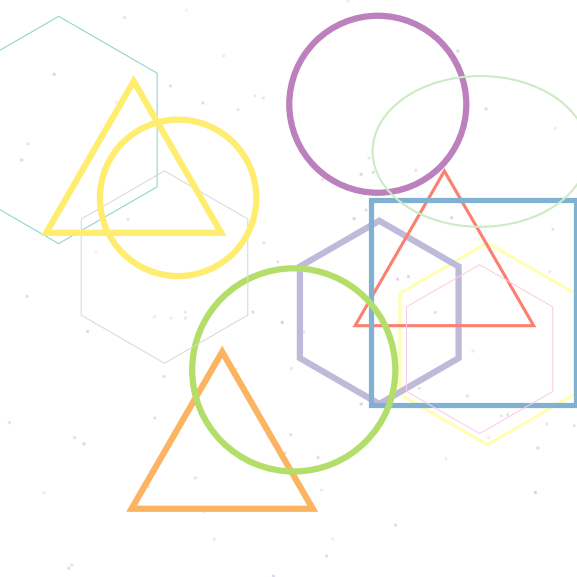[{"shape": "hexagon", "thickness": 0.5, "radius": 0.98, "center": [0.102, 0.774]}, {"shape": "hexagon", "thickness": 1.5, "radius": 0.87, "center": [0.844, 0.404]}, {"shape": "hexagon", "thickness": 3, "radius": 0.79, "center": [0.657, 0.458]}, {"shape": "triangle", "thickness": 1.5, "radius": 0.89, "center": [0.77, 0.524]}, {"shape": "square", "thickness": 2.5, "radius": 0.89, "center": [0.82, 0.475]}, {"shape": "triangle", "thickness": 3, "radius": 0.91, "center": [0.385, 0.209]}, {"shape": "circle", "thickness": 3, "radius": 0.88, "center": [0.509, 0.359]}, {"shape": "hexagon", "thickness": 0.5, "radius": 0.73, "center": [0.831, 0.395]}, {"shape": "hexagon", "thickness": 0.5, "radius": 0.83, "center": [0.285, 0.537]}, {"shape": "circle", "thickness": 3, "radius": 0.77, "center": [0.654, 0.819]}, {"shape": "oval", "thickness": 1, "radius": 0.93, "center": [0.832, 0.737]}, {"shape": "triangle", "thickness": 3, "radius": 0.87, "center": [0.232, 0.683]}, {"shape": "circle", "thickness": 3, "radius": 0.68, "center": [0.308, 0.657]}]